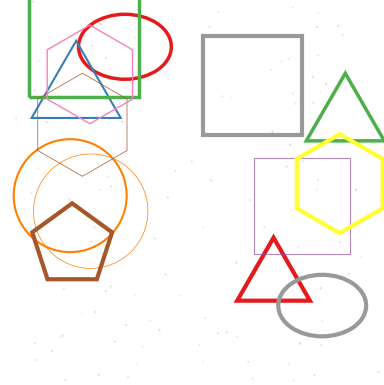[{"shape": "triangle", "thickness": 3, "radius": 0.55, "center": [0.711, 0.274]}, {"shape": "oval", "thickness": 2.5, "radius": 0.6, "center": [0.325, 0.879]}, {"shape": "triangle", "thickness": 1.5, "radius": 0.67, "center": [0.198, 0.76]}, {"shape": "triangle", "thickness": 2.5, "radius": 0.58, "center": [0.897, 0.693]}, {"shape": "square", "thickness": 2.5, "radius": 0.72, "center": [0.218, 0.892]}, {"shape": "square", "thickness": 0.5, "radius": 0.62, "center": [0.784, 0.464]}, {"shape": "circle", "thickness": 1.5, "radius": 0.73, "center": [0.182, 0.492]}, {"shape": "circle", "thickness": 0.5, "radius": 0.74, "center": [0.236, 0.452]}, {"shape": "hexagon", "thickness": 3, "radius": 0.64, "center": [0.882, 0.523]}, {"shape": "pentagon", "thickness": 3, "radius": 0.55, "center": [0.187, 0.363]}, {"shape": "hexagon", "thickness": 0.5, "radius": 0.67, "center": [0.214, 0.676]}, {"shape": "hexagon", "thickness": 1, "radius": 0.64, "center": [0.233, 0.807]}, {"shape": "oval", "thickness": 3, "radius": 0.57, "center": [0.837, 0.206]}, {"shape": "square", "thickness": 3, "radius": 0.64, "center": [0.655, 0.779]}]